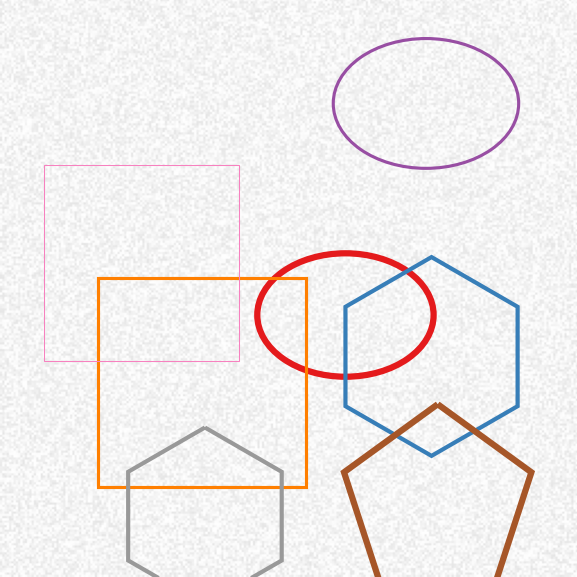[{"shape": "oval", "thickness": 3, "radius": 0.76, "center": [0.598, 0.454]}, {"shape": "hexagon", "thickness": 2, "radius": 0.86, "center": [0.747, 0.382]}, {"shape": "oval", "thickness": 1.5, "radius": 0.8, "center": [0.738, 0.82]}, {"shape": "square", "thickness": 1.5, "radius": 0.9, "center": [0.35, 0.337]}, {"shape": "pentagon", "thickness": 3, "radius": 0.85, "center": [0.758, 0.129]}, {"shape": "square", "thickness": 0.5, "radius": 0.85, "center": [0.245, 0.544]}, {"shape": "hexagon", "thickness": 2, "radius": 0.77, "center": [0.355, 0.105]}]